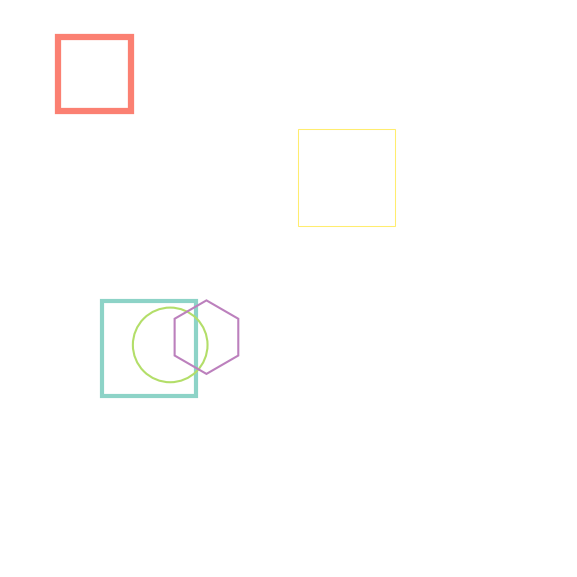[{"shape": "square", "thickness": 2, "radius": 0.41, "center": [0.258, 0.396]}, {"shape": "square", "thickness": 3, "radius": 0.32, "center": [0.164, 0.871]}, {"shape": "circle", "thickness": 1, "radius": 0.32, "center": [0.295, 0.402]}, {"shape": "hexagon", "thickness": 1, "radius": 0.32, "center": [0.358, 0.415]}, {"shape": "square", "thickness": 0.5, "radius": 0.42, "center": [0.6, 0.691]}]